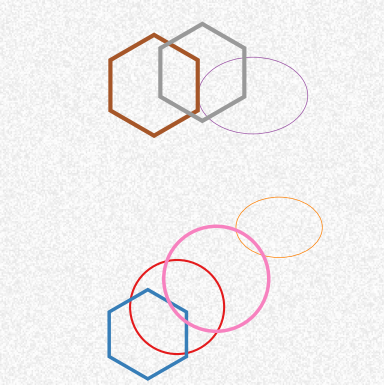[{"shape": "circle", "thickness": 1.5, "radius": 0.61, "center": [0.46, 0.203]}, {"shape": "hexagon", "thickness": 2.5, "radius": 0.58, "center": [0.384, 0.132]}, {"shape": "oval", "thickness": 0.5, "radius": 0.71, "center": [0.657, 0.752]}, {"shape": "oval", "thickness": 0.5, "radius": 0.56, "center": [0.725, 0.41]}, {"shape": "hexagon", "thickness": 3, "radius": 0.65, "center": [0.4, 0.778]}, {"shape": "circle", "thickness": 2.5, "radius": 0.68, "center": [0.562, 0.276]}, {"shape": "hexagon", "thickness": 3, "radius": 0.63, "center": [0.526, 0.812]}]